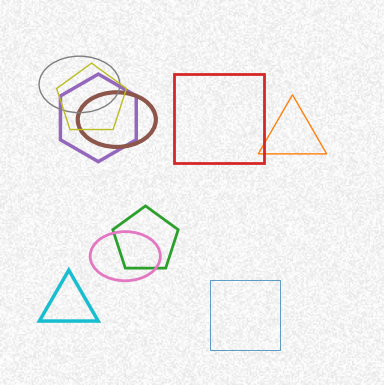[{"shape": "square", "thickness": 0.5, "radius": 0.45, "center": [0.637, 0.181]}, {"shape": "triangle", "thickness": 1, "radius": 0.51, "center": [0.76, 0.652]}, {"shape": "pentagon", "thickness": 2, "radius": 0.45, "center": [0.378, 0.376]}, {"shape": "square", "thickness": 2, "radius": 0.58, "center": [0.569, 0.692]}, {"shape": "hexagon", "thickness": 2.5, "radius": 0.57, "center": [0.255, 0.694]}, {"shape": "oval", "thickness": 3, "radius": 0.51, "center": [0.303, 0.689]}, {"shape": "oval", "thickness": 2, "radius": 0.46, "center": [0.325, 0.335]}, {"shape": "oval", "thickness": 1, "radius": 0.52, "center": [0.206, 0.781]}, {"shape": "pentagon", "thickness": 1, "radius": 0.48, "center": [0.238, 0.741]}, {"shape": "triangle", "thickness": 2.5, "radius": 0.44, "center": [0.179, 0.21]}]